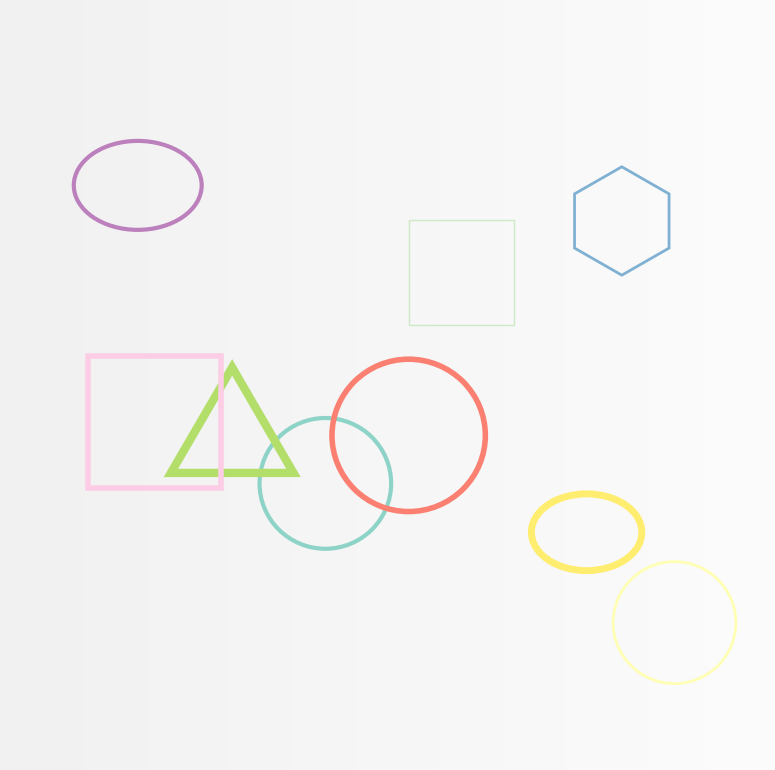[{"shape": "circle", "thickness": 1.5, "radius": 0.42, "center": [0.42, 0.372]}, {"shape": "circle", "thickness": 1, "radius": 0.4, "center": [0.87, 0.191]}, {"shape": "circle", "thickness": 2, "radius": 0.49, "center": [0.527, 0.435]}, {"shape": "hexagon", "thickness": 1, "radius": 0.35, "center": [0.802, 0.713]}, {"shape": "triangle", "thickness": 3, "radius": 0.46, "center": [0.3, 0.431]}, {"shape": "square", "thickness": 2, "radius": 0.43, "center": [0.199, 0.452]}, {"shape": "oval", "thickness": 1.5, "radius": 0.41, "center": [0.178, 0.759]}, {"shape": "square", "thickness": 0.5, "radius": 0.34, "center": [0.596, 0.646]}, {"shape": "oval", "thickness": 2.5, "radius": 0.36, "center": [0.757, 0.309]}]